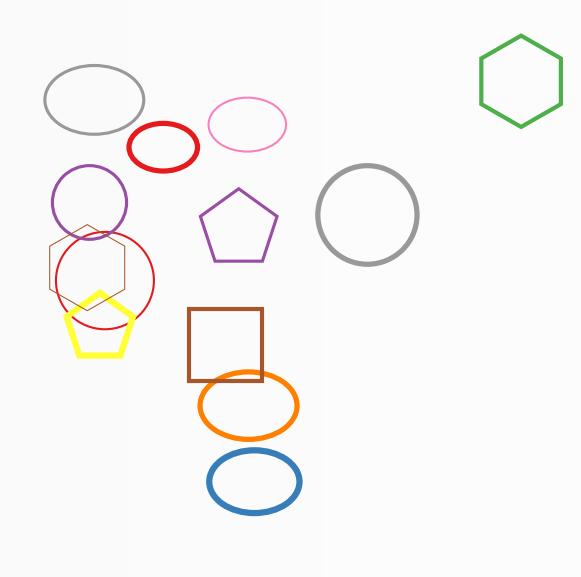[{"shape": "circle", "thickness": 1, "radius": 0.42, "center": [0.181, 0.513]}, {"shape": "oval", "thickness": 2.5, "radius": 0.29, "center": [0.281, 0.744]}, {"shape": "oval", "thickness": 3, "radius": 0.39, "center": [0.438, 0.165]}, {"shape": "hexagon", "thickness": 2, "radius": 0.4, "center": [0.897, 0.858]}, {"shape": "pentagon", "thickness": 1.5, "radius": 0.35, "center": [0.411, 0.603]}, {"shape": "circle", "thickness": 1.5, "radius": 0.32, "center": [0.154, 0.649]}, {"shape": "oval", "thickness": 2.5, "radius": 0.42, "center": [0.428, 0.297]}, {"shape": "pentagon", "thickness": 3, "radius": 0.3, "center": [0.172, 0.432]}, {"shape": "square", "thickness": 2, "radius": 0.31, "center": [0.388, 0.402]}, {"shape": "hexagon", "thickness": 0.5, "radius": 0.37, "center": [0.15, 0.536]}, {"shape": "oval", "thickness": 1, "radius": 0.33, "center": [0.425, 0.783]}, {"shape": "circle", "thickness": 2.5, "radius": 0.43, "center": [0.632, 0.627]}, {"shape": "oval", "thickness": 1.5, "radius": 0.43, "center": [0.162, 0.826]}]